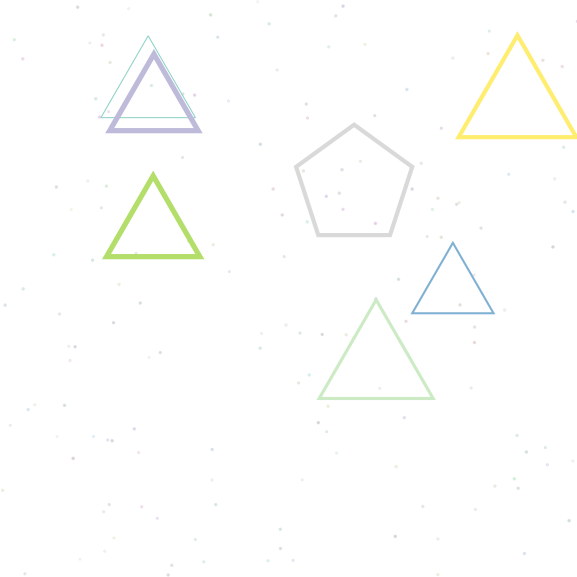[{"shape": "triangle", "thickness": 0.5, "radius": 0.47, "center": [0.257, 0.843]}, {"shape": "triangle", "thickness": 2.5, "radius": 0.44, "center": [0.267, 0.817]}, {"shape": "triangle", "thickness": 1, "radius": 0.41, "center": [0.784, 0.497]}, {"shape": "triangle", "thickness": 2.5, "radius": 0.47, "center": [0.265, 0.601]}, {"shape": "pentagon", "thickness": 2, "radius": 0.53, "center": [0.613, 0.678]}, {"shape": "triangle", "thickness": 1.5, "radius": 0.57, "center": [0.651, 0.366]}, {"shape": "triangle", "thickness": 2, "radius": 0.59, "center": [0.896, 0.82]}]